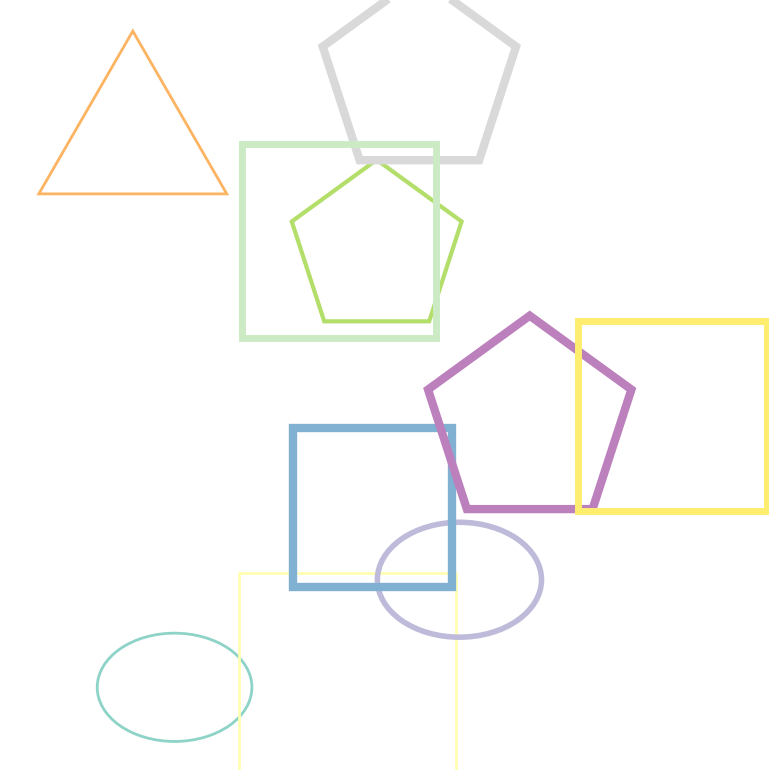[{"shape": "oval", "thickness": 1, "radius": 0.5, "center": [0.227, 0.107]}, {"shape": "square", "thickness": 1, "radius": 0.7, "center": [0.452, 0.115]}, {"shape": "oval", "thickness": 2, "radius": 0.53, "center": [0.597, 0.247]}, {"shape": "square", "thickness": 3, "radius": 0.51, "center": [0.484, 0.341]}, {"shape": "triangle", "thickness": 1, "radius": 0.7, "center": [0.172, 0.819]}, {"shape": "pentagon", "thickness": 1.5, "radius": 0.58, "center": [0.489, 0.677]}, {"shape": "pentagon", "thickness": 3, "radius": 0.66, "center": [0.545, 0.899]}, {"shape": "pentagon", "thickness": 3, "radius": 0.69, "center": [0.688, 0.451]}, {"shape": "square", "thickness": 2.5, "radius": 0.63, "center": [0.44, 0.687]}, {"shape": "square", "thickness": 2.5, "radius": 0.62, "center": [0.874, 0.46]}]